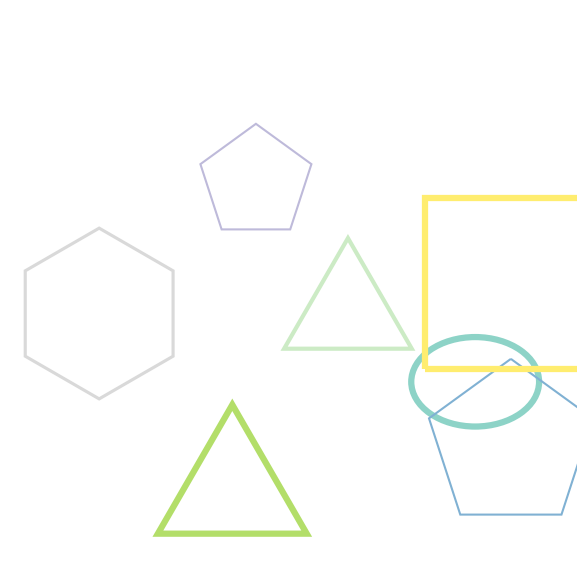[{"shape": "oval", "thickness": 3, "radius": 0.55, "center": [0.823, 0.338]}, {"shape": "pentagon", "thickness": 1, "radius": 0.51, "center": [0.443, 0.684]}, {"shape": "pentagon", "thickness": 1, "radius": 0.75, "center": [0.885, 0.229]}, {"shape": "triangle", "thickness": 3, "radius": 0.74, "center": [0.402, 0.149]}, {"shape": "hexagon", "thickness": 1.5, "radius": 0.74, "center": [0.172, 0.456]}, {"shape": "triangle", "thickness": 2, "radius": 0.64, "center": [0.603, 0.459]}, {"shape": "square", "thickness": 3, "radius": 0.74, "center": [0.884, 0.508]}]